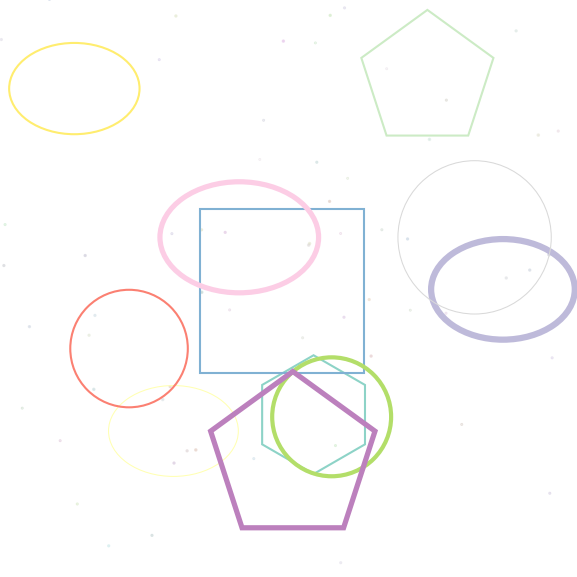[{"shape": "hexagon", "thickness": 1, "radius": 0.51, "center": [0.543, 0.281]}, {"shape": "oval", "thickness": 0.5, "radius": 0.56, "center": [0.3, 0.253]}, {"shape": "oval", "thickness": 3, "radius": 0.62, "center": [0.871, 0.498]}, {"shape": "circle", "thickness": 1, "radius": 0.51, "center": [0.223, 0.396]}, {"shape": "square", "thickness": 1, "radius": 0.71, "center": [0.489, 0.495]}, {"shape": "circle", "thickness": 2, "radius": 0.51, "center": [0.574, 0.277]}, {"shape": "oval", "thickness": 2.5, "radius": 0.69, "center": [0.414, 0.588]}, {"shape": "circle", "thickness": 0.5, "radius": 0.66, "center": [0.822, 0.588]}, {"shape": "pentagon", "thickness": 2.5, "radius": 0.75, "center": [0.507, 0.206]}, {"shape": "pentagon", "thickness": 1, "radius": 0.6, "center": [0.74, 0.862]}, {"shape": "oval", "thickness": 1, "radius": 0.56, "center": [0.129, 0.846]}]